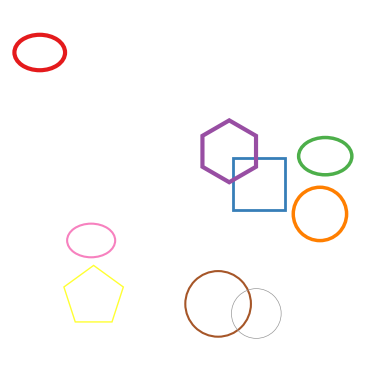[{"shape": "oval", "thickness": 3, "radius": 0.33, "center": [0.103, 0.864]}, {"shape": "square", "thickness": 2, "radius": 0.34, "center": [0.672, 0.523]}, {"shape": "oval", "thickness": 2.5, "radius": 0.35, "center": [0.845, 0.594]}, {"shape": "hexagon", "thickness": 3, "radius": 0.4, "center": [0.595, 0.607]}, {"shape": "circle", "thickness": 2.5, "radius": 0.35, "center": [0.831, 0.444]}, {"shape": "pentagon", "thickness": 1, "radius": 0.41, "center": [0.243, 0.229]}, {"shape": "circle", "thickness": 1.5, "radius": 0.43, "center": [0.567, 0.211]}, {"shape": "oval", "thickness": 1.5, "radius": 0.31, "center": [0.237, 0.375]}, {"shape": "circle", "thickness": 0.5, "radius": 0.32, "center": [0.666, 0.186]}]